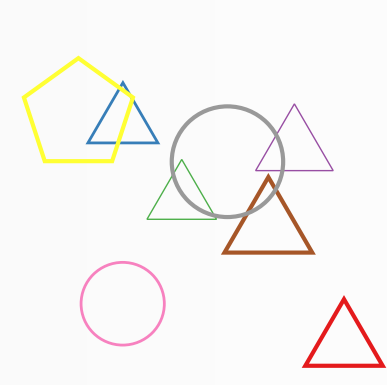[{"shape": "triangle", "thickness": 3, "radius": 0.58, "center": [0.888, 0.108]}, {"shape": "triangle", "thickness": 2, "radius": 0.52, "center": [0.317, 0.681]}, {"shape": "triangle", "thickness": 1, "radius": 0.52, "center": [0.469, 0.482]}, {"shape": "triangle", "thickness": 1, "radius": 0.58, "center": [0.76, 0.615]}, {"shape": "pentagon", "thickness": 3, "radius": 0.74, "center": [0.202, 0.701]}, {"shape": "triangle", "thickness": 3, "radius": 0.65, "center": [0.693, 0.409]}, {"shape": "circle", "thickness": 2, "radius": 0.54, "center": [0.317, 0.211]}, {"shape": "circle", "thickness": 3, "radius": 0.72, "center": [0.587, 0.58]}]